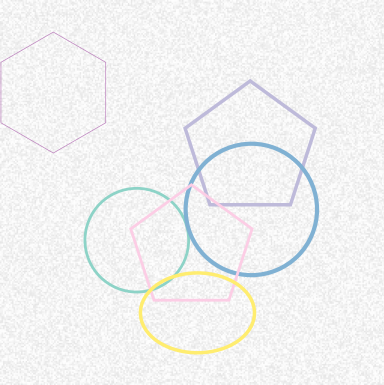[{"shape": "circle", "thickness": 2, "radius": 0.67, "center": [0.355, 0.376]}, {"shape": "pentagon", "thickness": 2.5, "radius": 0.89, "center": [0.65, 0.612]}, {"shape": "circle", "thickness": 3, "radius": 0.85, "center": [0.653, 0.456]}, {"shape": "pentagon", "thickness": 2, "radius": 0.83, "center": [0.497, 0.354]}, {"shape": "hexagon", "thickness": 0.5, "radius": 0.79, "center": [0.138, 0.76]}, {"shape": "oval", "thickness": 2.5, "radius": 0.74, "center": [0.513, 0.187]}]